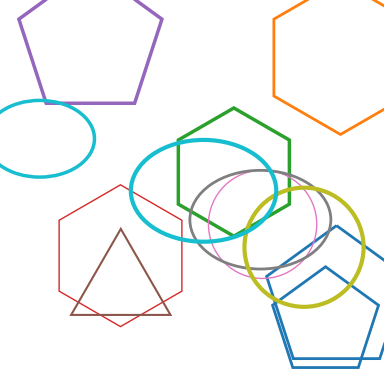[{"shape": "pentagon", "thickness": 2, "radius": 0.95, "center": [0.874, 0.223]}, {"shape": "pentagon", "thickness": 2, "radius": 0.72, "center": [0.846, 0.162]}, {"shape": "hexagon", "thickness": 2, "radius": 1.0, "center": [0.884, 0.85]}, {"shape": "hexagon", "thickness": 2.5, "radius": 0.83, "center": [0.607, 0.553]}, {"shape": "hexagon", "thickness": 1, "radius": 0.92, "center": [0.313, 0.336]}, {"shape": "pentagon", "thickness": 2.5, "radius": 0.98, "center": [0.235, 0.89]}, {"shape": "triangle", "thickness": 1.5, "radius": 0.74, "center": [0.314, 0.257]}, {"shape": "circle", "thickness": 1, "radius": 0.7, "center": [0.682, 0.417]}, {"shape": "oval", "thickness": 2, "radius": 0.92, "center": [0.676, 0.429]}, {"shape": "circle", "thickness": 3, "radius": 0.77, "center": [0.79, 0.358]}, {"shape": "oval", "thickness": 2.5, "radius": 0.71, "center": [0.103, 0.64]}, {"shape": "oval", "thickness": 3, "radius": 0.94, "center": [0.529, 0.504]}]